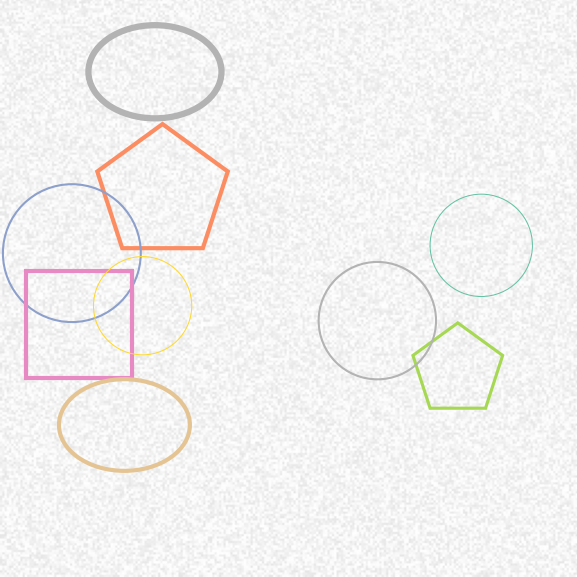[{"shape": "circle", "thickness": 0.5, "radius": 0.44, "center": [0.833, 0.574]}, {"shape": "pentagon", "thickness": 2, "radius": 0.59, "center": [0.281, 0.665]}, {"shape": "circle", "thickness": 1, "radius": 0.6, "center": [0.124, 0.561]}, {"shape": "square", "thickness": 2, "radius": 0.46, "center": [0.137, 0.437]}, {"shape": "pentagon", "thickness": 1.5, "radius": 0.41, "center": [0.793, 0.358]}, {"shape": "circle", "thickness": 0.5, "radius": 0.43, "center": [0.247, 0.47]}, {"shape": "oval", "thickness": 2, "radius": 0.57, "center": [0.215, 0.263]}, {"shape": "oval", "thickness": 3, "radius": 0.58, "center": [0.268, 0.875]}, {"shape": "circle", "thickness": 1, "radius": 0.51, "center": [0.653, 0.444]}]